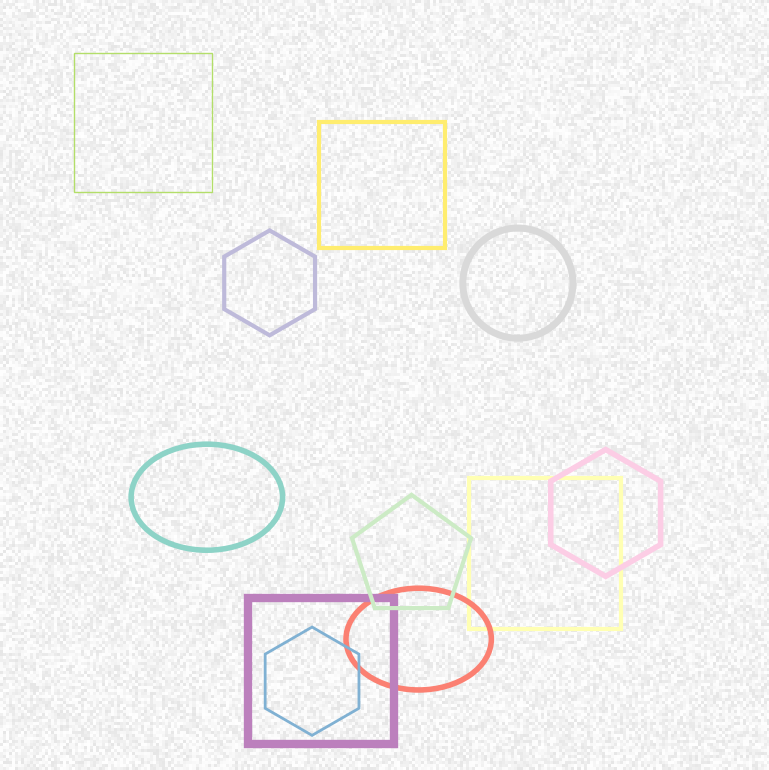[{"shape": "oval", "thickness": 2, "radius": 0.49, "center": [0.269, 0.354]}, {"shape": "square", "thickness": 1.5, "radius": 0.49, "center": [0.708, 0.281]}, {"shape": "hexagon", "thickness": 1.5, "radius": 0.34, "center": [0.35, 0.633]}, {"shape": "oval", "thickness": 2, "radius": 0.47, "center": [0.544, 0.17]}, {"shape": "hexagon", "thickness": 1, "radius": 0.35, "center": [0.405, 0.115]}, {"shape": "square", "thickness": 0.5, "radius": 0.45, "center": [0.186, 0.841]}, {"shape": "hexagon", "thickness": 2, "radius": 0.41, "center": [0.787, 0.334]}, {"shape": "circle", "thickness": 2.5, "radius": 0.36, "center": [0.673, 0.632]}, {"shape": "square", "thickness": 3, "radius": 0.47, "center": [0.417, 0.128]}, {"shape": "pentagon", "thickness": 1.5, "radius": 0.41, "center": [0.534, 0.276]}, {"shape": "square", "thickness": 1.5, "radius": 0.41, "center": [0.496, 0.76]}]